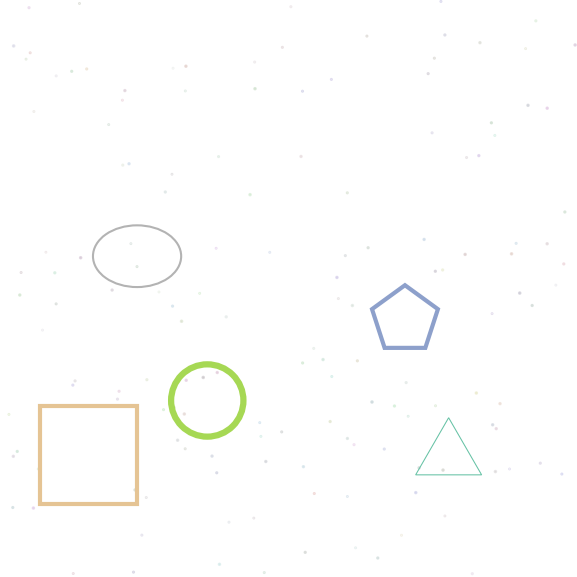[{"shape": "triangle", "thickness": 0.5, "radius": 0.33, "center": [0.777, 0.21]}, {"shape": "pentagon", "thickness": 2, "radius": 0.3, "center": [0.701, 0.445]}, {"shape": "circle", "thickness": 3, "radius": 0.31, "center": [0.359, 0.306]}, {"shape": "square", "thickness": 2, "radius": 0.42, "center": [0.153, 0.211]}, {"shape": "oval", "thickness": 1, "radius": 0.38, "center": [0.237, 0.555]}]